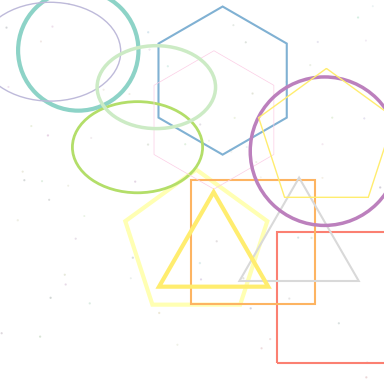[{"shape": "circle", "thickness": 3, "radius": 0.78, "center": [0.203, 0.869]}, {"shape": "pentagon", "thickness": 3, "radius": 0.97, "center": [0.51, 0.366]}, {"shape": "oval", "thickness": 1, "radius": 0.92, "center": [0.13, 0.866]}, {"shape": "square", "thickness": 1.5, "radius": 0.85, "center": [0.891, 0.227]}, {"shape": "hexagon", "thickness": 1.5, "radius": 0.96, "center": [0.578, 0.791]}, {"shape": "square", "thickness": 1.5, "radius": 0.8, "center": [0.658, 0.372]}, {"shape": "oval", "thickness": 2, "radius": 0.85, "center": [0.357, 0.618]}, {"shape": "hexagon", "thickness": 0.5, "radius": 0.9, "center": [0.556, 0.689]}, {"shape": "triangle", "thickness": 1.5, "radius": 0.89, "center": [0.777, 0.36]}, {"shape": "circle", "thickness": 2.5, "radius": 0.96, "center": [0.843, 0.607]}, {"shape": "oval", "thickness": 2.5, "radius": 0.77, "center": [0.406, 0.774]}, {"shape": "pentagon", "thickness": 1, "radius": 0.93, "center": [0.848, 0.637]}, {"shape": "triangle", "thickness": 3, "radius": 0.82, "center": [0.555, 0.337]}]